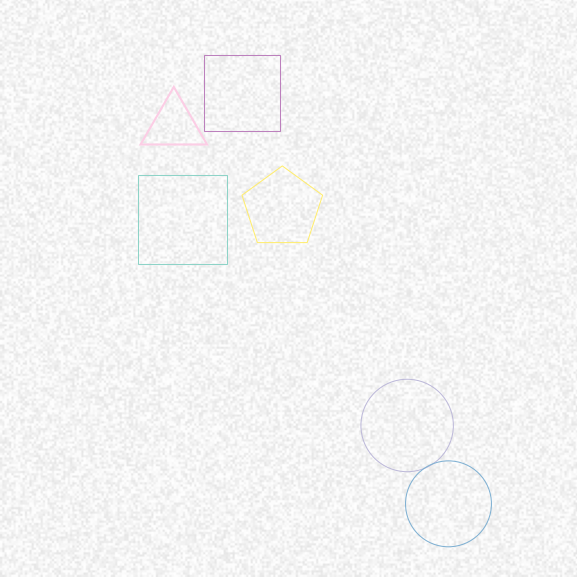[{"shape": "square", "thickness": 0.5, "radius": 0.38, "center": [0.317, 0.619]}, {"shape": "circle", "thickness": 0.5, "radius": 0.4, "center": [0.705, 0.262]}, {"shape": "circle", "thickness": 0.5, "radius": 0.37, "center": [0.777, 0.127]}, {"shape": "triangle", "thickness": 1, "radius": 0.33, "center": [0.301, 0.782]}, {"shape": "square", "thickness": 0.5, "radius": 0.33, "center": [0.419, 0.838]}, {"shape": "pentagon", "thickness": 0.5, "radius": 0.37, "center": [0.489, 0.638]}]